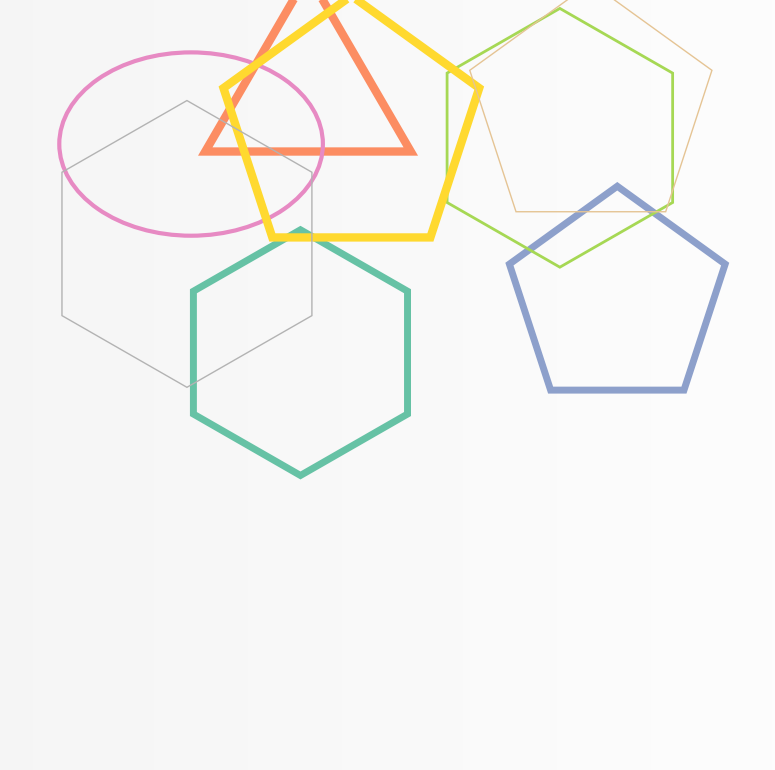[{"shape": "hexagon", "thickness": 2.5, "radius": 0.8, "center": [0.388, 0.542]}, {"shape": "triangle", "thickness": 3, "radius": 0.77, "center": [0.397, 0.88]}, {"shape": "pentagon", "thickness": 2.5, "radius": 0.73, "center": [0.797, 0.612]}, {"shape": "oval", "thickness": 1.5, "radius": 0.85, "center": [0.247, 0.813]}, {"shape": "hexagon", "thickness": 1, "radius": 0.84, "center": [0.722, 0.821]}, {"shape": "pentagon", "thickness": 3, "radius": 0.87, "center": [0.453, 0.832]}, {"shape": "pentagon", "thickness": 0.5, "radius": 0.82, "center": [0.762, 0.858]}, {"shape": "hexagon", "thickness": 0.5, "radius": 0.93, "center": [0.241, 0.683]}]